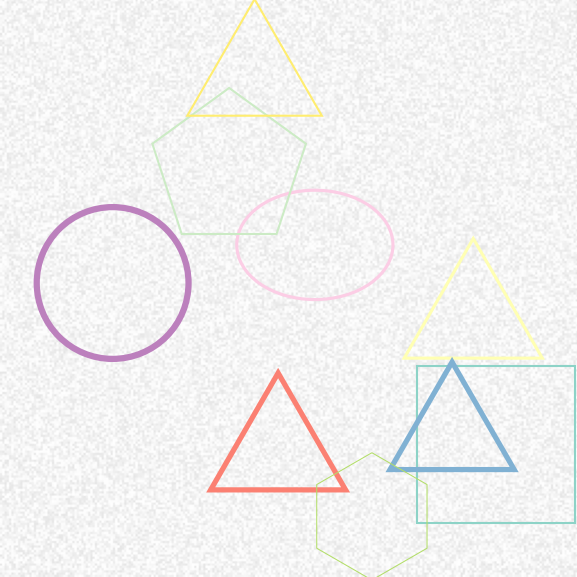[{"shape": "square", "thickness": 1, "radius": 0.68, "center": [0.858, 0.229]}, {"shape": "triangle", "thickness": 1.5, "radius": 0.69, "center": [0.82, 0.448]}, {"shape": "triangle", "thickness": 2.5, "radius": 0.67, "center": [0.482, 0.218]}, {"shape": "triangle", "thickness": 2.5, "radius": 0.62, "center": [0.783, 0.248]}, {"shape": "hexagon", "thickness": 0.5, "radius": 0.55, "center": [0.644, 0.105]}, {"shape": "oval", "thickness": 1.5, "radius": 0.68, "center": [0.545, 0.575]}, {"shape": "circle", "thickness": 3, "radius": 0.66, "center": [0.195, 0.509]}, {"shape": "pentagon", "thickness": 1, "radius": 0.7, "center": [0.397, 0.707]}, {"shape": "triangle", "thickness": 1, "radius": 0.67, "center": [0.441, 0.866]}]